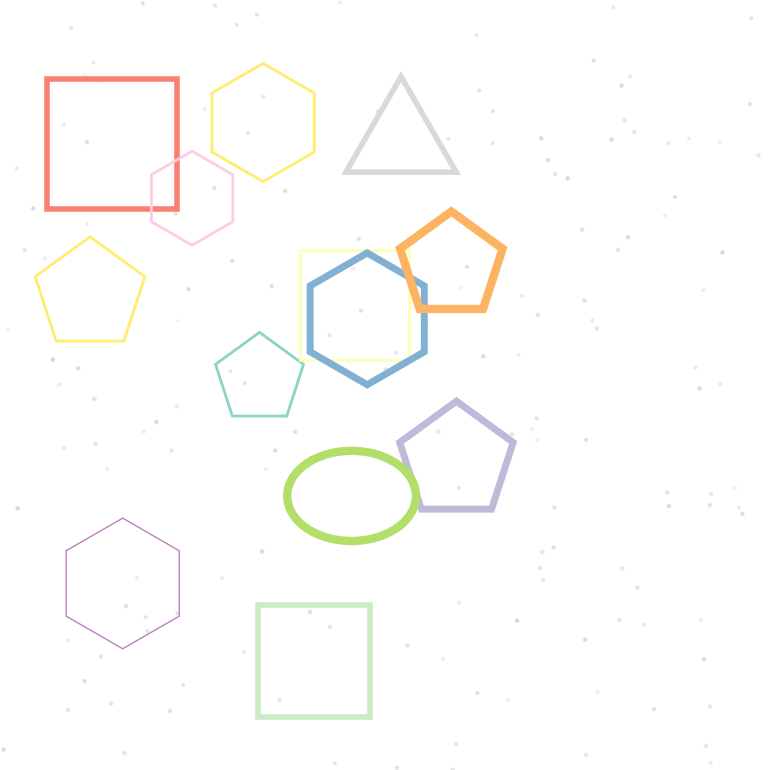[{"shape": "pentagon", "thickness": 1, "radius": 0.3, "center": [0.337, 0.508]}, {"shape": "square", "thickness": 1, "radius": 0.36, "center": [0.46, 0.604]}, {"shape": "pentagon", "thickness": 2.5, "radius": 0.39, "center": [0.593, 0.401]}, {"shape": "square", "thickness": 2, "radius": 0.42, "center": [0.145, 0.813]}, {"shape": "hexagon", "thickness": 2.5, "radius": 0.43, "center": [0.477, 0.586]}, {"shape": "pentagon", "thickness": 3, "radius": 0.35, "center": [0.586, 0.655]}, {"shape": "oval", "thickness": 3, "radius": 0.42, "center": [0.457, 0.356]}, {"shape": "hexagon", "thickness": 1, "radius": 0.31, "center": [0.249, 0.743]}, {"shape": "triangle", "thickness": 2, "radius": 0.41, "center": [0.521, 0.818]}, {"shape": "hexagon", "thickness": 0.5, "radius": 0.42, "center": [0.159, 0.242]}, {"shape": "square", "thickness": 2, "radius": 0.36, "center": [0.407, 0.141]}, {"shape": "pentagon", "thickness": 1, "radius": 0.37, "center": [0.117, 0.618]}, {"shape": "hexagon", "thickness": 1, "radius": 0.38, "center": [0.342, 0.841]}]